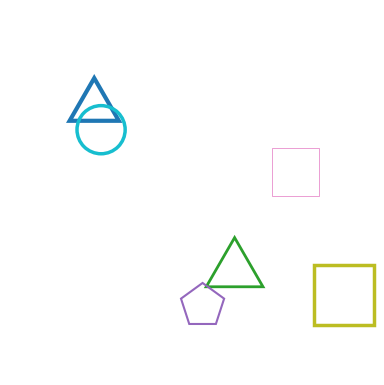[{"shape": "triangle", "thickness": 3, "radius": 0.37, "center": [0.245, 0.723]}, {"shape": "triangle", "thickness": 2, "radius": 0.43, "center": [0.609, 0.298]}, {"shape": "pentagon", "thickness": 1.5, "radius": 0.29, "center": [0.526, 0.206]}, {"shape": "square", "thickness": 0.5, "radius": 0.31, "center": [0.767, 0.553]}, {"shape": "square", "thickness": 2.5, "radius": 0.39, "center": [0.894, 0.234]}, {"shape": "circle", "thickness": 2.5, "radius": 0.31, "center": [0.263, 0.663]}]